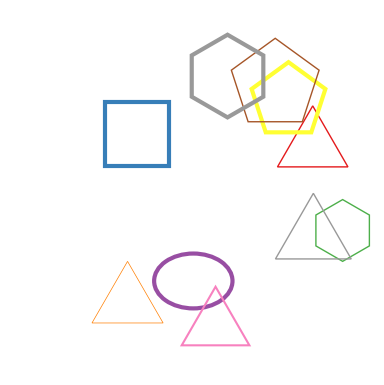[{"shape": "triangle", "thickness": 1, "radius": 0.53, "center": [0.812, 0.619]}, {"shape": "square", "thickness": 3, "radius": 0.42, "center": [0.356, 0.651]}, {"shape": "hexagon", "thickness": 1, "radius": 0.4, "center": [0.89, 0.401]}, {"shape": "oval", "thickness": 3, "radius": 0.51, "center": [0.502, 0.27]}, {"shape": "triangle", "thickness": 0.5, "radius": 0.53, "center": [0.331, 0.214]}, {"shape": "pentagon", "thickness": 3, "radius": 0.5, "center": [0.749, 0.738]}, {"shape": "pentagon", "thickness": 1, "radius": 0.6, "center": [0.715, 0.781]}, {"shape": "triangle", "thickness": 1.5, "radius": 0.51, "center": [0.56, 0.154]}, {"shape": "triangle", "thickness": 1, "radius": 0.57, "center": [0.814, 0.384]}, {"shape": "hexagon", "thickness": 3, "radius": 0.54, "center": [0.591, 0.802]}]